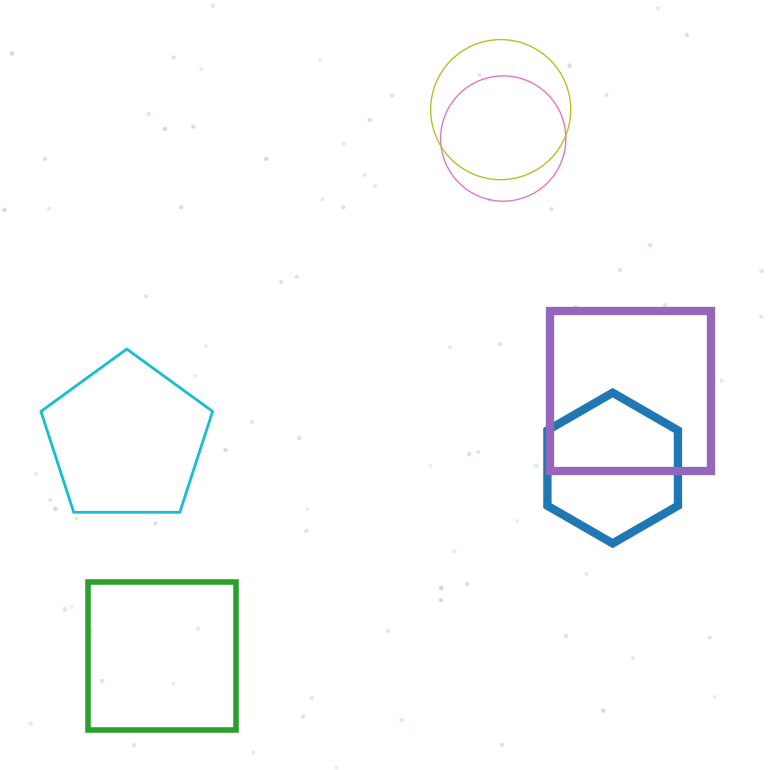[{"shape": "hexagon", "thickness": 3, "radius": 0.49, "center": [0.796, 0.392]}, {"shape": "square", "thickness": 2, "radius": 0.48, "center": [0.21, 0.148]}, {"shape": "square", "thickness": 3, "radius": 0.52, "center": [0.819, 0.492]}, {"shape": "circle", "thickness": 0.5, "radius": 0.41, "center": [0.654, 0.82]}, {"shape": "circle", "thickness": 0.5, "radius": 0.45, "center": [0.65, 0.858]}, {"shape": "pentagon", "thickness": 1, "radius": 0.59, "center": [0.165, 0.43]}]